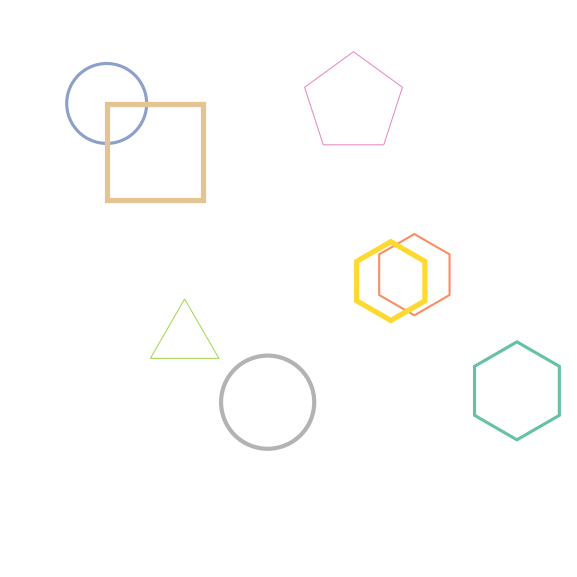[{"shape": "hexagon", "thickness": 1.5, "radius": 0.42, "center": [0.895, 0.322]}, {"shape": "hexagon", "thickness": 1, "radius": 0.35, "center": [0.718, 0.524]}, {"shape": "circle", "thickness": 1.5, "radius": 0.35, "center": [0.185, 0.82]}, {"shape": "pentagon", "thickness": 0.5, "radius": 0.45, "center": [0.612, 0.82]}, {"shape": "triangle", "thickness": 0.5, "radius": 0.34, "center": [0.32, 0.413]}, {"shape": "hexagon", "thickness": 2.5, "radius": 0.34, "center": [0.677, 0.512]}, {"shape": "square", "thickness": 2.5, "radius": 0.42, "center": [0.268, 0.736]}, {"shape": "circle", "thickness": 2, "radius": 0.4, "center": [0.463, 0.303]}]